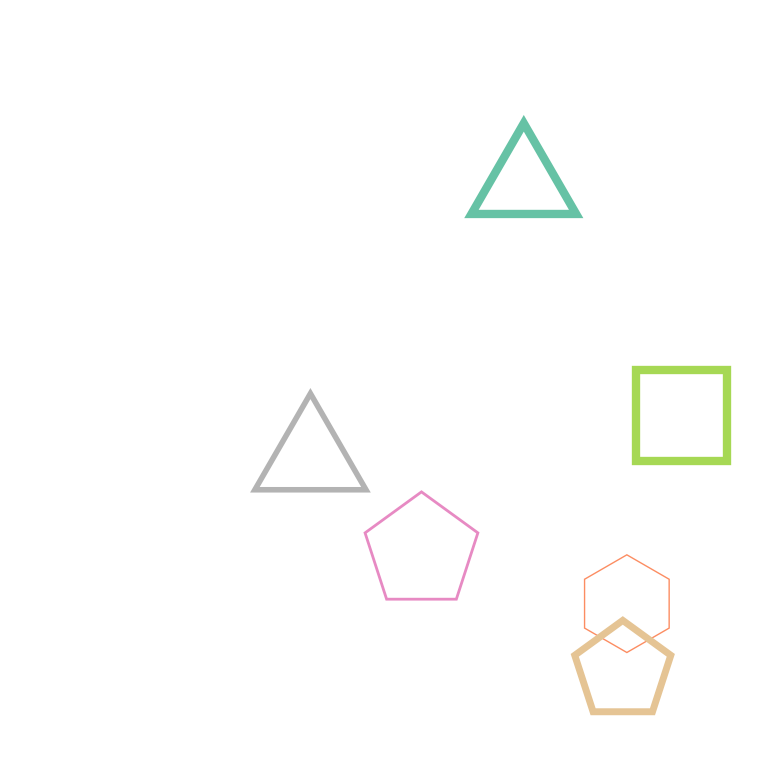[{"shape": "triangle", "thickness": 3, "radius": 0.39, "center": [0.68, 0.761]}, {"shape": "hexagon", "thickness": 0.5, "radius": 0.32, "center": [0.814, 0.216]}, {"shape": "pentagon", "thickness": 1, "radius": 0.39, "center": [0.547, 0.284]}, {"shape": "square", "thickness": 3, "radius": 0.29, "center": [0.885, 0.46]}, {"shape": "pentagon", "thickness": 2.5, "radius": 0.33, "center": [0.809, 0.129]}, {"shape": "triangle", "thickness": 2, "radius": 0.42, "center": [0.403, 0.406]}]